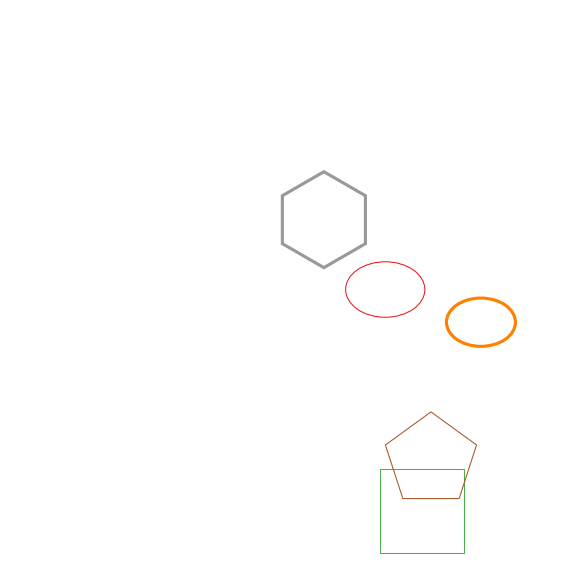[{"shape": "oval", "thickness": 0.5, "radius": 0.34, "center": [0.667, 0.498]}, {"shape": "square", "thickness": 0.5, "radius": 0.36, "center": [0.73, 0.114]}, {"shape": "oval", "thickness": 1.5, "radius": 0.3, "center": [0.833, 0.441]}, {"shape": "pentagon", "thickness": 0.5, "radius": 0.41, "center": [0.746, 0.203]}, {"shape": "hexagon", "thickness": 1.5, "radius": 0.42, "center": [0.561, 0.619]}]